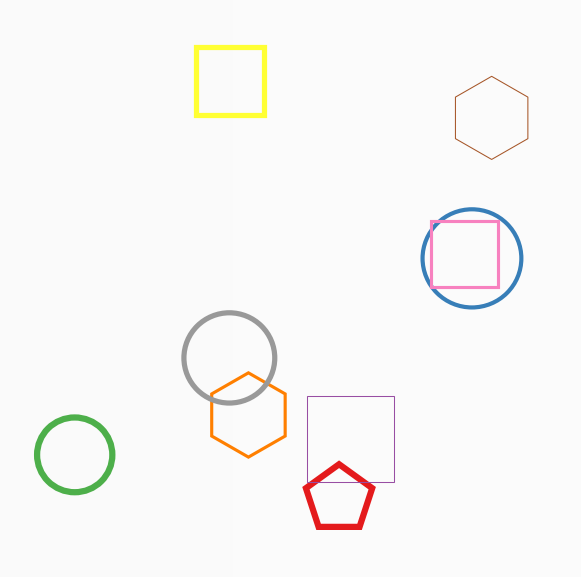[{"shape": "pentagon", "thickness": 3, "radius": 0.3, "center": [0.583, 0.135]}, {"shape": "circle", "thickness": 2, "radius": 0.42, "center": [0.812, 0.552]}, {"shape": "circle", "thickness": 3, "radius": 0.32, "center": [0.129, 0.212]}, {"shape": "square", "thickness": 0.5, "radius": 0.37, "center": [0.603, 0.239]}, {"shape": "hexagon", "thickness": 1.5, "radius": 0.36, "center": [0.427, 0.281]}, {"shape": "square", "thickness": 2.5, "radius": 0.29, "center": [0.395, 0.859]}, {"shape": "hexagon", "thickness": 0.5, "radius": 0.36, "center": [0.846, 0.795]}, {"shape": "square", "thickness": 1.5, "radius": 0.29, "center": [0.8, 0.56]}, {"shape": "circle", "thickness": 2.5, "radius": 0.39, "center": [0.395, 0.379]}]